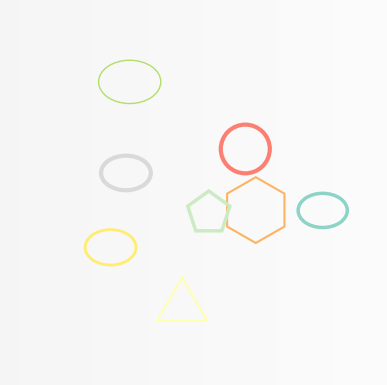[{"shape": "oval", "thickness": 2.5, "radius": 0.32, "center": [0.833, 0.453]}, {"shape": "triangle", "thickness": 1.5, "radius": 0.37, "center": [0.47, 0.205]}, {"shape": "circle", "thickness": 3, "radius": 0.32, "center": [0.633, 0.613]}, {"shape": "hexagon", "thickness": 1.5, "radius": 0.43, "center": [0.66, 0.454]}, {"shape": "oval", "thickness": 1, "radius": 0.4, "center": [0.335, 0.787]}, {"shape": "oval", "thickness": 3, "radius": 0.32, "center": [0.325, 0.551]}, {"shape": "pentagon", "thickness": 2.5, "radius": 0.29, "center": [0.539, 0.447]}, {"shape": "oval", "thickness": 2, "radius": 0.33, "center": [0.285, 0.358]}]